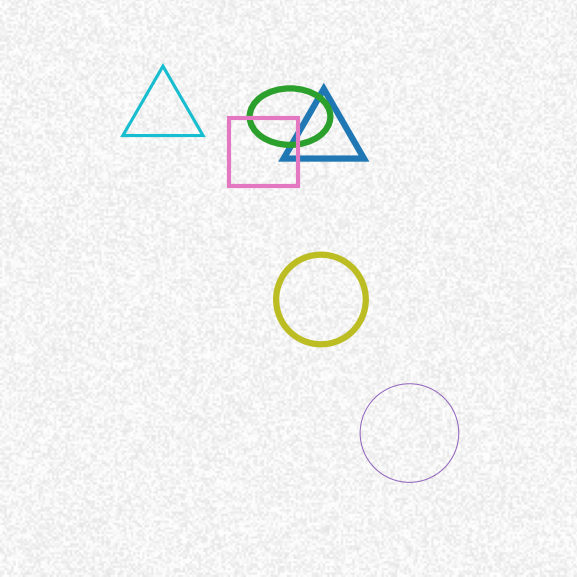[{"shape": "triangle", "thickness": 3, "radius": 0.4, "center": [0.561, 0.765]}, {"shape": "oval", "thickness": 3, "radius": 0.35, "center": [0.502, 0.797]}, {"shape": "circle", "thickness": 0.5, "radius": 0.43, "center": [0.709, 0.249]}, {"shape": "square", "thickness": 2, "radius": 0.3, "center": [0.456, 0.736]}, {"shape": "circle", "thickness": 3, "radius": 0.39, "center": [0.556, 0.481]}, {"shape": "triangle", "thickness": 1.5, "radius": 0.4, "center": [0.282, 0.804]}]